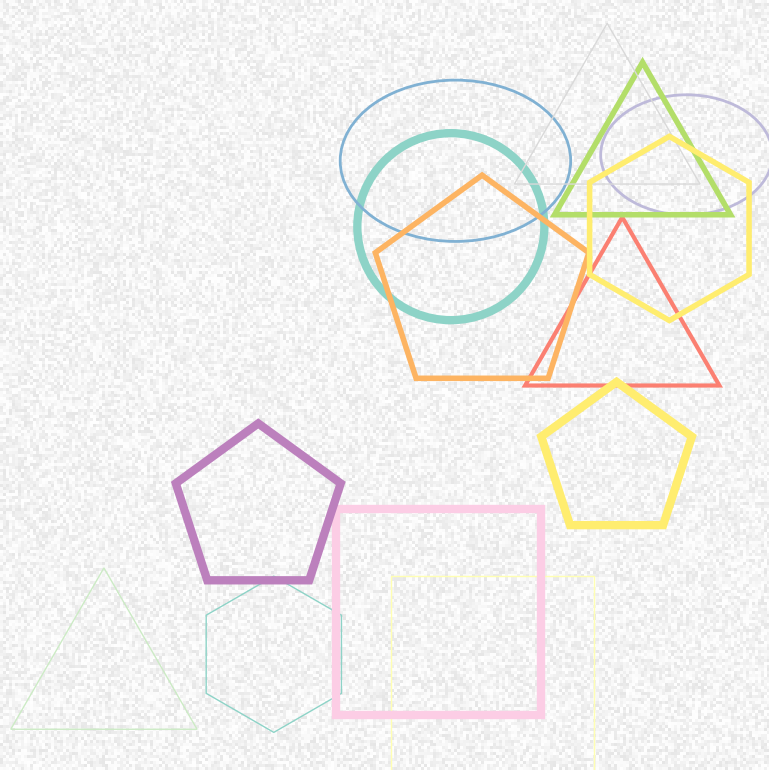[{"shape": "circle", "thickness": 3, "radius": 0.61, "center": [0.586, 0.706]}, {"shape": "hexagon", "thickness": 0.5, "radius": 0.51, "center": [0.356, 0.15]}, {"shape": "square", "thickness": 0.5, "radius": 0.66, "center": [0.64, 0.12]}, {"shape": "oval", "thickness": 1, "radius": 0.56, "center": [0.892, 0.799]}, {"shape": "triangle", "thickness": 1.5, "radius": 0.73, "center": [0.808, 0.572]}, {"shape": "oval", "thickness": 1, "radius": 0.75, "center": [0.591, 0.791]}, {"shape": "pentagon", "thickness": 2, "radius": 0.73, "center": [0.626, 0.627]}, {"shape": "triangle", "thickness": 2, "radius": 0.66, "center": [0.835, 0.787]}, {"shape": "square", "thickness": 3, "radius": 0.67, "center": [0.57, 0.205]}, {"shape": "triangle", "thickness": 0.5, "radius": 0.7, "center": [0.789, 0.831]}, {"shape": "pentagon", "thickness": 3, "radius": 0.56, "center": [0.335, 0.337]}, {"shape": "triangle", "thickness": 0.5, "radius": 0.7, "center": [0.135, 0.123]}, {"shape": "hexagon", "thickness": 2, "radius": 0.6, "center": [0.869, 0.703]}, {"shape": "pentagon", "thickness": 3, "radius": 0.51, "center": [0.801, 0.401]}]